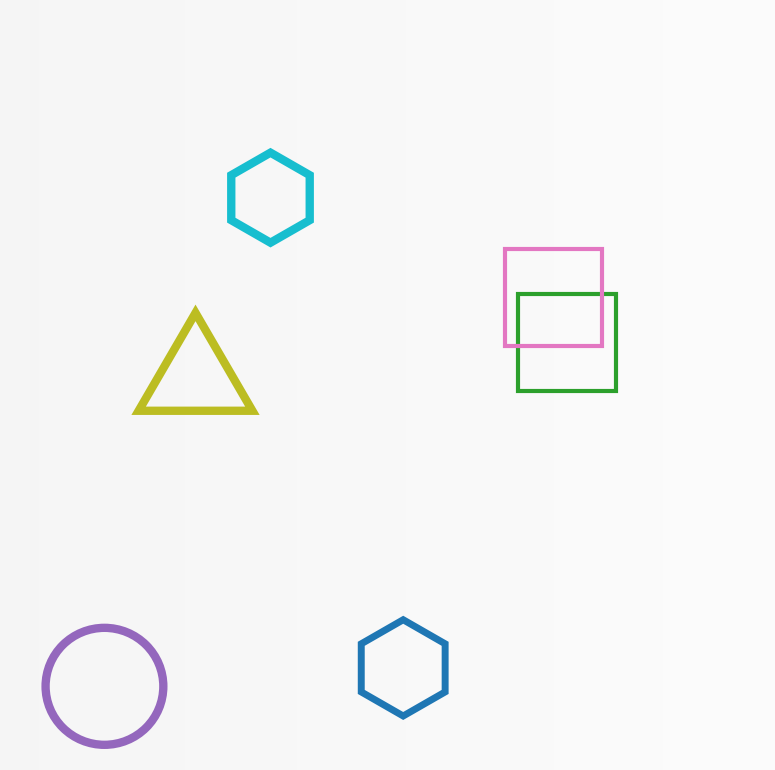[{"shape": "hexagon", "thickness": 2.5, "radius": 0.31, "center": [0.52, 0.133]}, {"shape": "square", "thickness": 1.5, "radius": 0.32, "center": [0.732, 0.555]}, {"shape": "circle", "thickness": 3, "radius": 0.38, "center": [0.135, 0.109]}, {"shape": "square", "thickness": 1.5, "radius": 0.31, "center": [0.714, 0.614]}, {"shape": "triangle", "thickness": 3, "radius": 0.42, "center": [0.252, 0.509]}, {"shape": "hexagon", "thickness": 3, "radius": 0.29, "center": [0.349, 0.743]}]